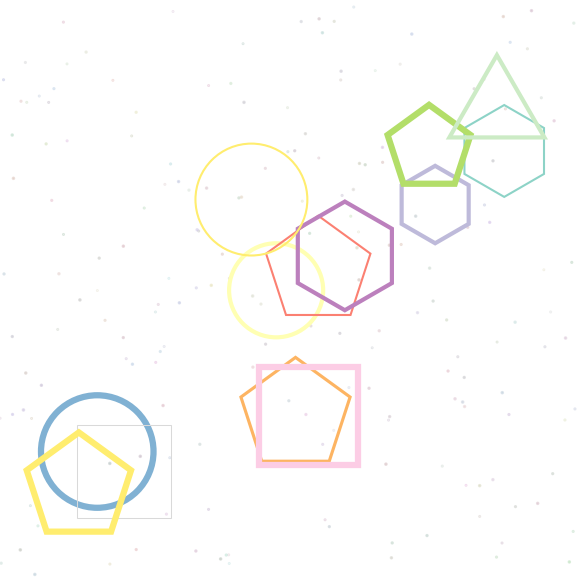[{"shape": "hexagon", "thickness": 1, "radius": 0.4, "center": [0.873, 0.738]}, {"shape": "circle", "thickness": 2, "radius": 0.41, "center": [0.478, 0.496]}, {"shape": "hexagon", "thickness": 2, "radius": 0.34, "center": [0.754, 0.645]}, {"shape": "pentagon", "thickness": 1, "radius": 0.48, "center": [0.551, 0.531]}, {"shape": "circle", "thickness": 3, "radius": 0.49, "center": [0.168, 0.217]}, {"shape": "pentagon", "thickness": 1.5, "radius": 0.5, "center": [0.512, 0.281]}, {"shape": "pentagon", "thickness": 3, "radius": 0.38, "center": [0.743, 0.742]}, {"shape": "square", "thickness": 3, "radius": 0.43, "center": [0.534, 0.278]}, {"shape": "square", "thickness": 0.5, "radius": 0.4, "center": [0.215, 0.183]}, {"shape": "hexagon", "thickness": 2, "radius": 0.47, "center": [0.597, 0.556]}, {"shape": "triangle", "thickness": 2, "radius": 0.48, "center": [0.86, 0.809]}, {"shape": "circle", "thickness": 1, "radius": 0.48, "center": [0.435, 0.654]}, {"shape": "pentagon", "thickness": 3, "radius": 0.47, "center": [0.137, 0.155]}]